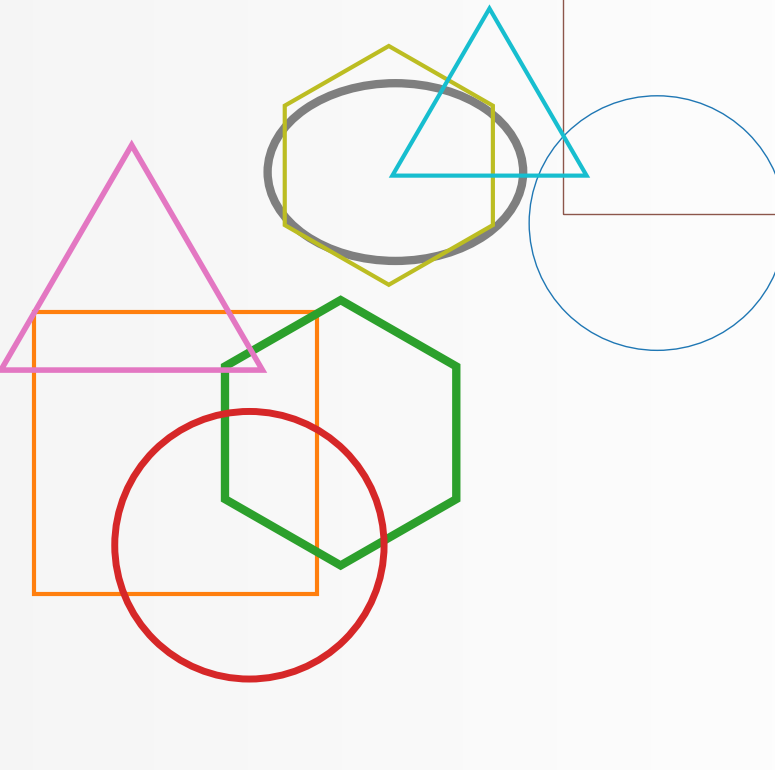[{"shape": "circle", "thickness": 0.5, "radius": 0.83, "center": [0.848, 0.71]}, {"shape": "square", "thickness": 1.5, "radius": 0.91, "center": [0.227, 0.412]}, {"shape": "hexagon", "thickness": 3, "radius": 0.86, "center": [0.44, 0.438]}, {"shape": "circle", "thickness": 2.5, "radius": 0.87, "center": [0.322, 0.292]}, {"shape": "square", "thickness": 0.5, "radius": 0.86, "center": [0.897, 0.893]}, {"shape": "triangle", "thickness": 2, "radius": 0.97, "center": [0.17, 0.617]}, {"shape": "oval", "thickness": 3, "radius": 0.82, "center": [0.51, 0.777]}, {"shape": "hexagon", "thickness": 1.5, "radius": 0.78, "center": [0.502, 0.785]}, {"shape": "triangle", "thickness": 1.5, "radius": 0.72, "center": [0.632, 0.844]}]